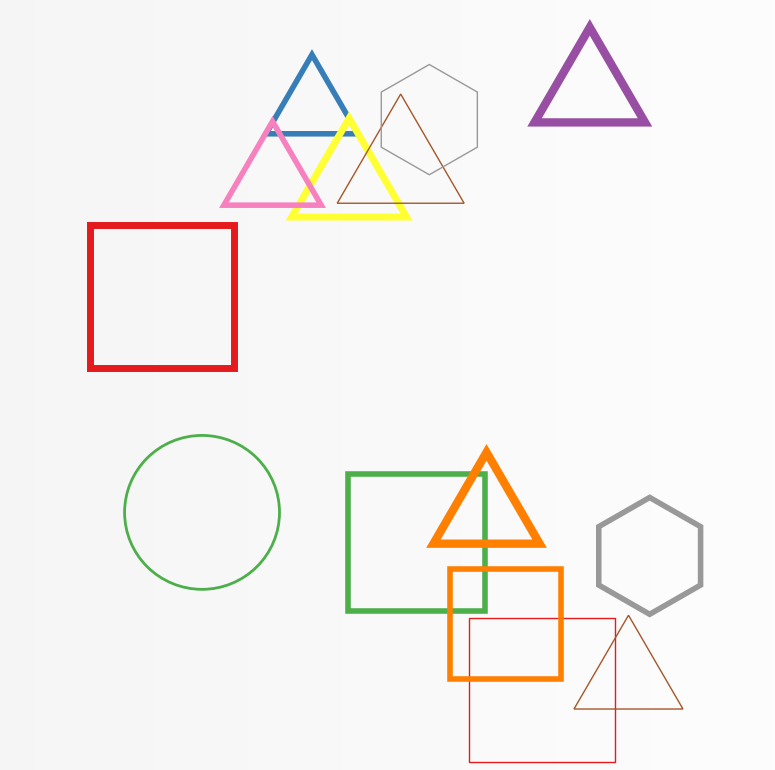[{"shape": "square", "thickness": 0.5, "radius": 0.47, "center": [0.7, 0.104]}, {"shape": "square", "thickness": 2.5, "radius": 0.46, "center": [0.209, 0.615]}, {"shape": "triangle", "thickness": 2, "radius": 0.34, "center": [0.403, 0.86]}, {"shape": "circle", "thickness": 1, "radius": 0.5, "center": [0.261, 0.335]}, {"shape": "square", "thickness": 2, "radius": 0.44, "center": [0.537, 0.296]}, {"shape": "triangle", "thickness": 3, "radius": 0.41, "center": [0.761, 0.882]}, {"shape": "square", "thickness": 2, "radius": 0.36, "center": [0.652, 0.19]}, {"shape": "triangle", "thickness": 3, "radius": 0.4, "center": [0.628, 0.333]}, {"shape": "triangle", "thickness": 2.5, "radius": 0.43, "center": [0.45, 0.761]}, {"shape": "triangle", "thickness": 0.5, "radius": 0.41, "center": [0.811, 0.12]}, {"shape": "triangle", "thickness": 0.5, "radius": 0.47, "center": [0.517, 0.783]}, {"shape": "triangle", "thickness": 2, "radius": 0.36, "center": [0.352, 0.77]}, {"shape": "hexagon", "thickness": 2, "radius": 0.38, "center": [0.838, 0.278]}, {"shape": "hexagon", "thickness": 0.5, "radius": 0.36, "center": [0.554, 0.845]}]